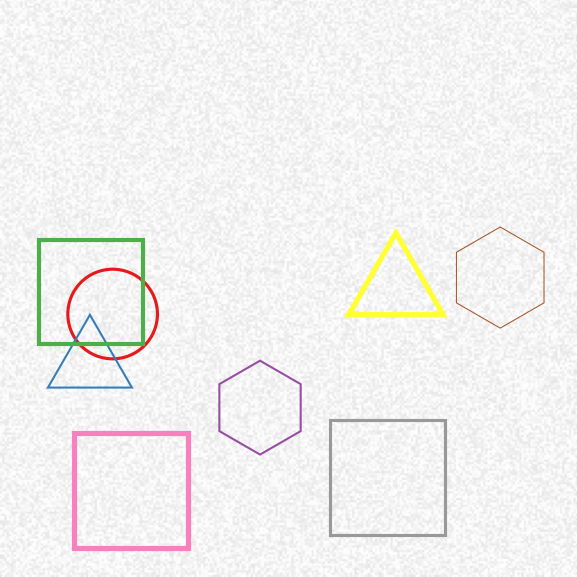[{"shape": "circle", "thickness": 1.5, "radius": 0.39, "center": [0.195, 0.455]}, {"shape": "triangle", "thickness": 1, "radius": 0.42, "center": [0.156, 0.37]}, {"shape": "square", "thickness": 2, "radius": 0.45, "center": [0.158, 0.494]}, {"shape": "hexagon", "thickness": 1, "radius": 0.41, "center": [0.45, 0.293]}, {"shape": "triangle", "thickness": 2.5, "radius": 0.47, "center": [0.686, 0.502]}, {"shape": "hexagon", "thickness": 0.5, "radius": 0.44, "center": [0.866, 0.518]}, {"shape": "square", "thickness": 2.5, "radius": 0.5, "center": [0.227, 0.15]}, {"shape": "square", "thickness": 1.5, "radius": 0.5, "center": [0.671, 0.172]}]